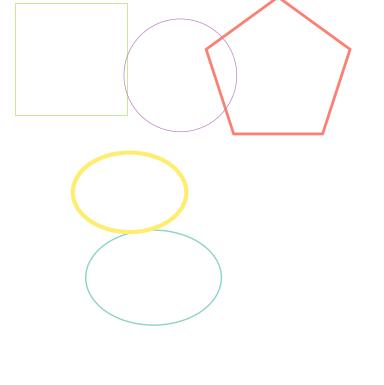[{"shape": "oval", "thickness": 1, "radius": 0.88, "center": [0.399, 0.279]}, {"shape": "pentagon", "thickness": 2, "radius": 0.98, "center": [0.722, 0.811]}, {"shape": "square", "thickness": 0.5, "radius": 0.73, "center": [0.184, 0.847]}, {"shape": "circle", "thickness": 0.5, "radius": 0.73, "center": [0.468, 0.804]}, {"shape": "oval", "thickness": 3, "radius": 0.74, "center": [0.337, 0.501]}]